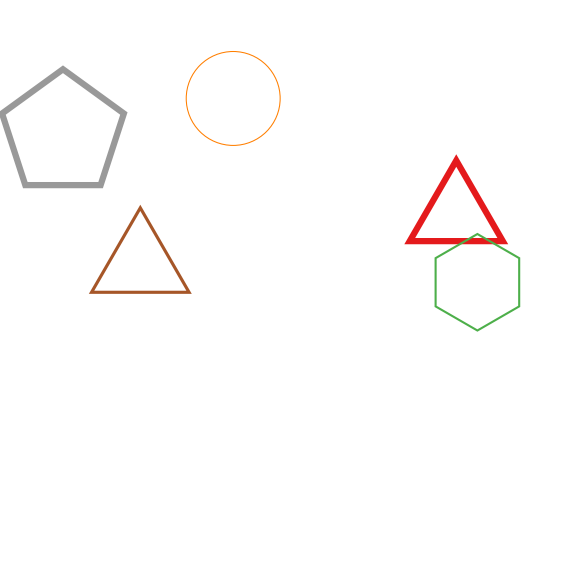[{"shape": "triangle", "thickness": 3, "radius": 0.47, "center": [0.79, 0.628]}, {"shape": "hexagon", "thickness": 1, "radius": 0.42, "center": [0.827, 0.51]}, {"shape": "circle", "thickness": 0.5, "radius": 0.41, "center": [0.404, 0.829]}, {"shape": "triangle", "thickness": 1.5, "radius": 0.49, "center": [0.243, 0.542]}, {"shape": "pentagon", "thickness": 3, "radius": 0.55, "center": [0.109, 0.768]}]